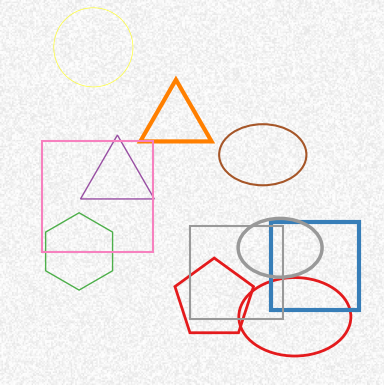[{"shape": "pentagon", "thickness": 2, "radius": 0.54, "center": [0.556, 0.223]}, {"shape": "oval", "thickness": 2, "radius": 0.73, "center": [0.766, 0.177]}, {"shape": "square", "thickness": 3, "radius": 0.57, "center": [0.819, 0.308]}, {"shape": "hexagon", "thickness": 1, "radius": 0.5, "center": [0.205, 0.347]}, {"shape": "triangle", "thickness": 1, "radius": 0.55, "center": [0.305, 0.539]}, {"shape": "triangle", "thickness": 3, "radius": 0.53, "center": [0.457, 0.686]}, {"shape": "circle", "thickness": 0.5, "radius": 0.51, "center": [0.243, 0.877]}, {"shape": "oval", "thickness": 1.5, "radius": 0.57, "center": [0.683, 0.598]}, {"shape": "square", "thickness": 1.5, "radius": 0.72, "center": [0.253, 0.489]}, {"shape": "oval", "thickness": 2.5, "radius": 0.55, "center": [0.728, 0.356]}, {"shape": "square", "thickness": 1.5, "radius": 0.6, "center": [0.615, 0.293]}]